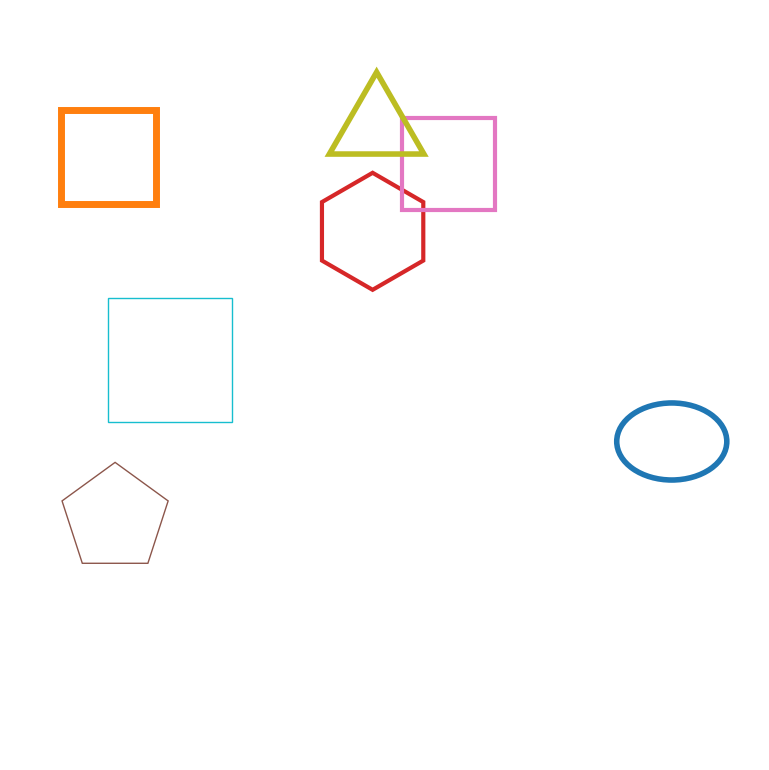[{"shape": "oval", "thickness": 2, "radius": 0.36, "center": [0.872, 0.427]}, {"shape": "square", "thickness": 2.5, "radius": 0.31, "center": [0.141, 0.797]}, {"shape": "hexagon", "thickness": 1.5, "radius": 0.38, "center": [0.484, 0.7]}, {"shape": "pentagon", "thickness": 0.5, "radius": 0.36, "center": [0.149, 0.327]}, {"shape": "square", "thickness": 1.5, "radius": 0.3, "center": [0.583, 0.787]}, {"shape": "triangle", "thickness": 2, "radius": 0.35, "center": [0.489, 0.835]}, {"shape": "square", "thickness": 0.5, "radius": 0.4, "center": [0.221, 0.532]}]